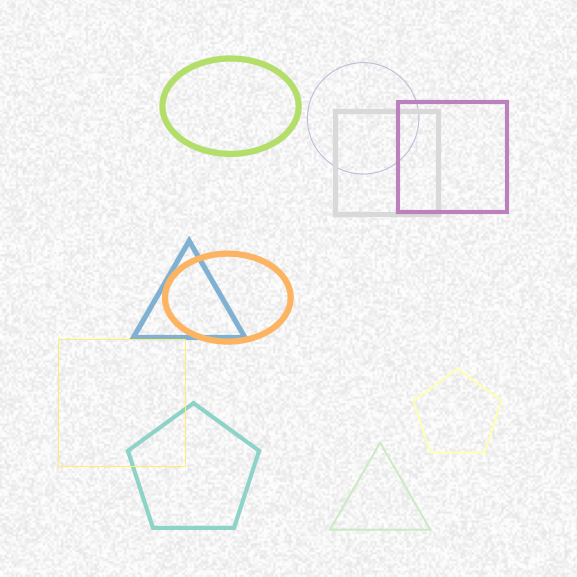[{"shape": "pentagon", "thickness": 2, "radius": 0.6, "center": [0.335, 0.182]}, {"shape": "pentagon", "thickness": 1, "radius": 0.4, "center": [0.792, 0.28]}, {"shape": "circle", "thickness": 0.5, "radius": 0.48, "center": [0.629, 0.794]}, {"shape": "triangle", "thickness": 2.5, "radius": 0.56, "center": [0.328, 0.471]}, {"shape": "oval", "thickness": 3, "radius": 0.54, "center": [0.395, 0.484]}, {"shape": "oval", "thickness": 3, "radius": 0.59, "center": [0.399, 0.815]}, {"shape": "square", "thickness": 2.5, "radius": 0.44, "center": [0.669, 0.718]}, {"shape": "square", "thickness": 2, "radius": 0.47, "center": [0.783, 0.727]}, {"shape": "triangle", "thickness": 1, "radius": 0.5, "center": [0.658, 0.132]}, {"shape": "square", "thickness": 0.5, "radius": 0.55, "center": [0.211, 0.302]}]